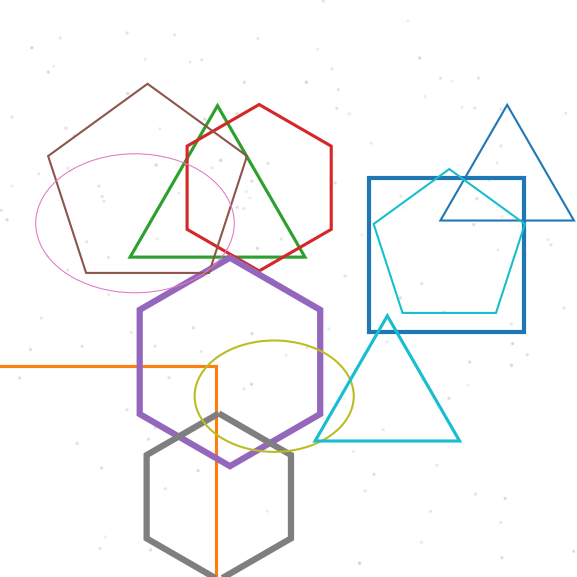[{"shape": "triangle", "thickness": 1, "radius": 0.67, "center": [0.878, 0.684]}, {"shape": "square", "thickness": 2, "radius": 0.67, "center": [0.773, 0.558]}, {"shape": "square", "thickness": 1.5, "radius": 0.97, "center": [0.18, 0.171]}, {"shape": "triangle", "thickness": 1.5, "radius": 0.87, "center": [0.377, 0.641]}, {"shape": "hexagon", "thickness": 1.5, "radius": 0.72, "center": [0.449, 0.674]}, {"shape": "hexagon", "thickness": 3, "radius": 0.9, "center": [0.398, 0.372]}, {"shape": "pentagon", "thickness": 1, "radius": 0.91, "center": [0.256, 0.673]}, {"shape": "oval", "thickness": 0.5, "radius": 0.86, "center": [0.234, 0.613]}, {"shape": "hexagon", "thickness": 3, "radius": 0.72, "center": [0.379, 0.139]}, {"shape": "oval", "thickness": 1, "radius": 0.69, "center": [0.475, 0.313]}, {"shape": "pentagon", "thickness": 1, "radius": 0.69, "center": [0.778, 0.569]}, {"shape": "triangle", "thickness": 1.5, "radius": 0.72, "center": [0.671, 0.308]}]